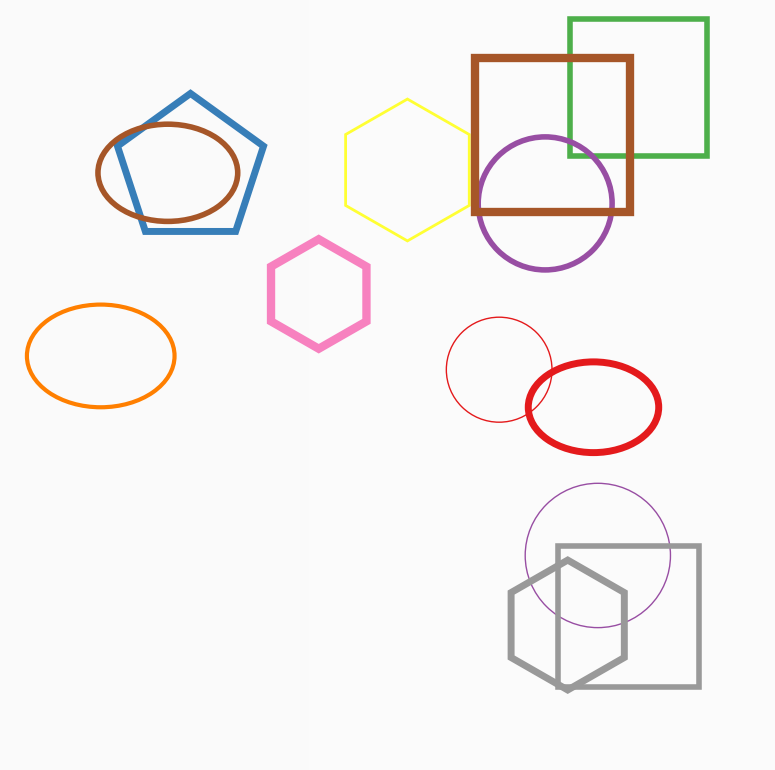[{"shape": "circle", "thickness": 0.5, "radius": 0.34, "center": [0.644, 0.52]}, {"shape": "oval", "thickness": 2.5, "radius": 0.42, "center": [0.766, 0.471]}, {"shape": "pentagon", "thickness": 2.5, "radius": 0.5, "center": [0.246, 0.78]}, {"shape": "square", "thickness": 2, "radius": 0.44, "center": [0.824, 0.886]}, {"shape": "circle", "thickness": 0.5, "radius": 0.47, "center": [0.771, 0.279]}, {"shape": "circle", "thickness": 2, "radius": 0.43, "center": [0.703, 0.736]}, {"shape": "oval", "thickness": 1.5, "radius": 0.48, "center": [0.13, 0.538]}, {"shape": "hexagon", "thickness": 1, "radius": 0.46, "center": [0.526, 0.779]}, {"shape": "square", "thickness": 3, "radius": 0.5, "center": [0.713, 0.824]}, {"shape": "oval", "thickness": 2, "radius": 0.45, "center": [0.217, 0.776]}, {"shape": "hexagon", "thickness": 3, "radius": 0.36, "center": [0.411, 0.618]}, {"shape": "hexagon", "thickness": 2.5, "radius": 0.42, "center": [0.733, 0.188]}, {"shape": "square", "thickness": 2, "radius": 0.46, "center": [0.811, 0.199]}]